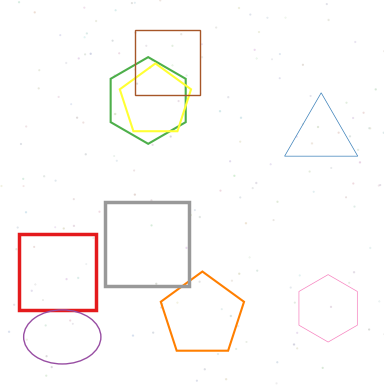[{"shape": "square", "thickness": 2.5, "radius": 0.5, "center": [0.15, 0.294]}, {"shape": "triangle", "thickness": 0.5, "radius": 0.55, "center": [0.834, 0.649]}, {"shape": "hexagon", "thickness": 1.5, "radius": 0.56, "center": [0.385, 0.739]}, {"shape": "oval", "thickness": 1, "radius": 0.5, "center": [0.162, 0.125]}, {"shape": "pentagon", "thickness": 1.5, "radius": 0.57, "center": [0.526, 0.181]}, {"shape": "pentagon", "thickness": 1.5, "radius": 0.49, "center": [0.404, 0.738]}, {"shape": "square", "thickness": 1, "radius": 0.43, "center": [0.435, 0.837]}, {"shape": "hexagon", "thickness": 0.5, "radius": 0.44, "center": [0.852, 0.199]}, {"shape": "square", "thickness": 2.5, "radius": 0.55, "center": [0.381, 0.367]}]